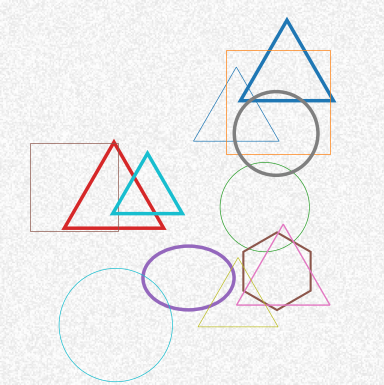[{"shape": "triangle", "thickness": 0.5, "radius": 0.64, "center": [0.614, 0.697]}, {"shape": "triangle", "thickness": 2.5, "radius": 0.7, "center": [0.745, 0.808]}, {"shape": "square", "thickness": 0.5, "radius": 0.68, "center": [0.723, 0.734]}, {"shape": "circle", "thickness": 0.5, "radius": 0.58, "center": [0.688, 0.462]}, {"shape": "triangle", "thickness": 2.5, "radius": 0.74, "center": [0.296, 0.482]}, {"shape": "oval", "thickness": 2.5, "radius": 0.59, "center": [0.49, 0.278]}, {"shape": "square", "thickness": 0.5, "radius": 0.57, "center": [0.193, 0.515]}, {"shape": "hexagon", "thickness": 1.5, "radius": 0.5, "center": [0.719, 0.295]}, {"shape": "triangle", "thickness": 1, "radius": 0.7, "center": [0.736, 0.278]}, {"shape": "circle", "thickness": 2.5, "radius": 0.54, "center": [0.717, 0.653]}, {"shape": "triangle", "thickness": 0.5, "radius": 0.6, "center": [0.618, 0.211]}, {"shape": "circle", "thickness": 0.5, "radius": 0.74, "center": [0.301, 0.156]}, {"shape": "triangle", "thickness": 2.5, "radius": 0.52, "center": [0.383, 0.497]}]